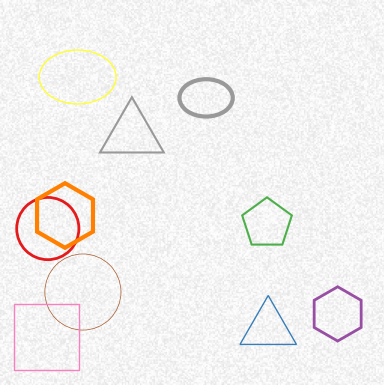[{"shape": "circle", "thickness": 2, "radius": 0.4, "center": [0.124, 0.406]}, {"shape": "triangle", "thickness": 1, "radius": 0.42, "center": [0.697, 0.148]}, {"shape": "pentagon", "thickness": 1.5, "radius": 0.34, "center": [0.694, 0.42]}, {"shape": "hexagon", "thickness": 2, "radius": 0.35, "center": [0.877, 0.185]}, {"shape": "hexagon", "thickness": 3, "radius": 0.42, "center": [0.169, 0.44]}, {"shape": "oval", "thickness": 1, "radius": 0.5, "center": [0.202, 0.8]}, {"shape": "circle", "thickness": 0.5, "radius": 0.49, "center": [0.215, 0.242]}, {"shape": "square", "thickness": 1, "radius": 0.43, "center": [0.121, 0.126]}, {"shape": "oval", "thickness": 3, "radius": 0.35, "center": [0.535, 0.746]}, {"shape": "triangle", "thickness": 1.5, "radius": 0.48, "center": [0.343, 0.652]}]